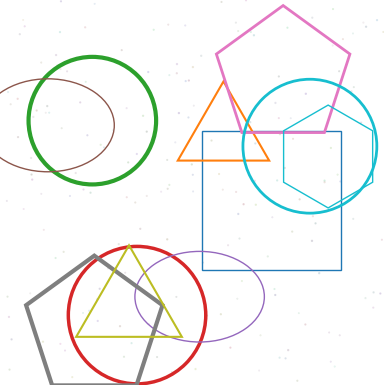[{"shape": "square", "thickness": 1, "radius": 0.9, "center": [0.704, 0.479]}, {"shape": "triangle", "thickness": 1.5, "radius": 0.69, "center": [0.58, 0.651]}, {"shape": "circle", "thickness": 3, "radius": 0.83, "center": [0.24, 0.687]}, {"shape": "circle", "thickness": 2.5, "radius": 0.89, "center": [0.356, 0.181]}, {"shape": "oval", "thickness": 1, "radius": 0.84, "center": [0.519, 0.229]}, {"shape": "oval", "thickness": 1, "radius": 0.86, "center": [0.124, 0.675]}, {"shape": "pentagon", "thickness": 2, "radius": 0.91, "center": [0.735, 0.803]}, {"shape": "pentagon", "thickness": 3, "radius": 0.93, "center": [0.245, 0.15]}, {"shape": "triangle", "thickness": 1.5, "radius": 0.79, "center": [0.335, 0.204]}, {"shape": "hexagon", "thickness": 1, "radius": 0.67, "center": [0.852, 0.593]}, {"shape": "circle", "thickness": 2, "radius": 0.87, "center": [0.805, 0.62]}]